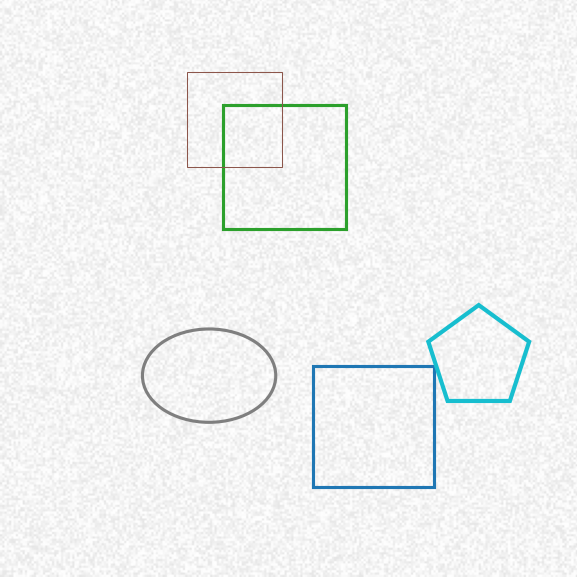[{"shape": "square", "thickness": 1.5, "radius": 0.52, "center": [0.647, 0.26]}, {"shape": "square", "thickness": 1.5, "radius": 0.53, "center": [0.492, 0.71]}, {"shape": "square", "thickness": 0.5, "radius": 0.41, "center": [0.406, 0.792]}, {"shape": "oval", "thickness": 1.5, "radius": 0.58, "center": [0.362, 0.349]}, {"shape": "pentagon", "thickness": 2, "radius": 0.46, "center": [0.829, 0.379]}]